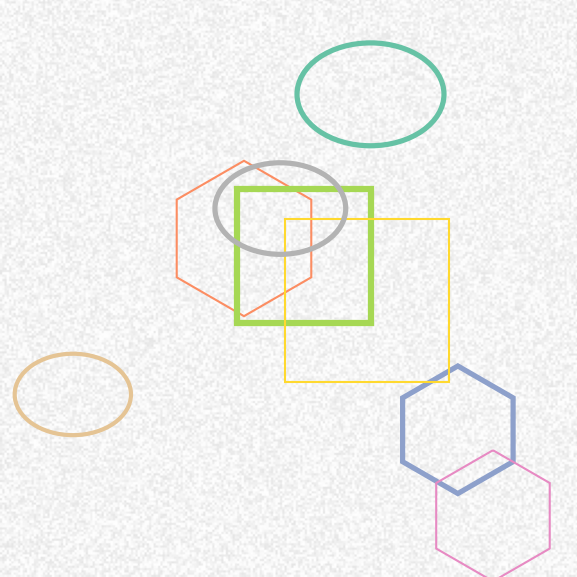[{"shape": "oval", "thickness": 2.5, "radius": 0.64, "center": [0.642, 0.836]}, {"shape": "hexagon", "thickness": 1, "radius": 0.67, "center": [0.423, 0.586]}, {"shape": "hexagon", "thickness": 2.5, "radius": 0.55, "center": [0.793, 0.255]}, {"shape": "hexagon", "thickness": 1, "radius": 0.57, "center": [0.854, 0.106]}, {"shape": "square", "thickness": 3, "radius": 0.58, "center": [0.526, 0.555]}, {"shape": "square", "thickness": 1, "radius": 0.71, "center": [0.635, 0.479]}, {"shape": "oval", "thickness": 2, "radius": 0.5, "center": [0.126, 0.316]}, {"shape": "oval", "thickness": 2.5, "radius": 0.57, "center": [0.485, 0.638]}]